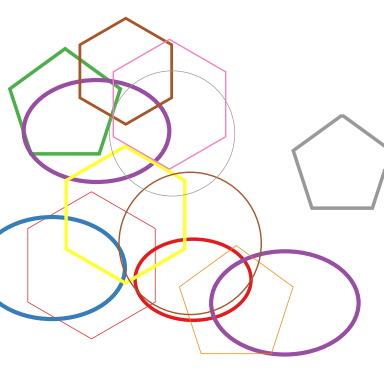[{"shape": "hexagon", "thickness": 0.5, "radius": 0.96, "center": [0.238, 0.311]}, {"shape": "oval", "thickness": 2.5, "radius": 0.75, "center": [0.502, 0.273]}, {"shape": "oval", "thickness": 3, "radius": 0.95, "center": [0.135, 0.304]}, {"shape": "pentagon", "thickness": 2.5, "radius": 0.75, "center": [0.169, 0.723]}, {"shape": "oval", "thickness": 3, "radius": 0.96, "center": [0.74, 0.213]}, {"shape": "oval", "thickness": 3, "radius": 0.95, "center": [0.251, 0.66]}, {"shape": "pentagon", "thickness": 0.5, "radius": 0.78, "center": [0.614, 0.207]}, {"shape": "hexagon", "thickness": 2.5, "radius": 0.89, "center": [0.326, 0.442]}, {"shape": "circle", "thickness": 1, "radius": 0.92, "center": [0.494, 0.368]}, {"shape": "hexagon", "thickness": 2, "radius": 0.69, "center": [0.327, 0.815]}, {"shape": "hexagon", "thickness": 1, "radius": 0.84, "center": [0.44, 0.729]}, {"shape": "circle", "thickness": 0.5, "radius": 0.81, "center": [0.447, 0.653]}, {"shape": "pentagon", "thickness": 2.5, "radius": 0.67, "center": [0.889, 0.567]}]